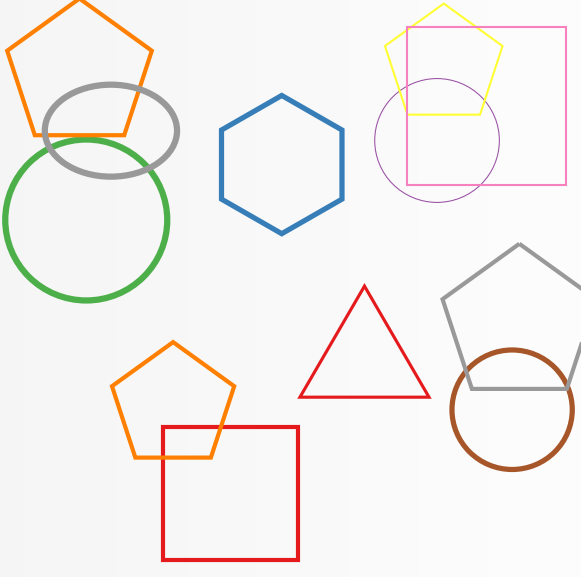[{"shape": "triangle", "thickness": 1.5, "radius": 0.64, "center": [0.627, 0.375]}, {"shape": "square", "thickness": 2, "radius": 0.58, "center": [0.397, 0.145]}, {"shape": "hexagon", "thickness": 2.5, "radius": 0.6, "center": [0.485, 0.714]}, {"shape": "circle", "thickness": 3, "radius": 0.7, "center": [0.148, 0.618]}, {"shape": "circle", "thickness": 0.5, "radius": 0.54, "center": [0.752, 0.756]}, {"shape": "pentagon", "thickness": 2, "radius": 0.55, "center": [0.298, 0.296]}, {"shape": "pentagon", "thickness": 2, "radius": 0.65, "center": [0.137, 0.871]}, {"shape": "pentagon", "thickness": 1, "radius": 0.53, "center": [0.763, 0.887]}, {"shape": "circle", "thickness": 2.5, "radius": 0.52, "center": [0.881, 0.29]}, {"shape": "square", "thickness": 1, "radius": 0.68, "center": [0.836, 0.816]}, {"shape": "pentagon", "thickness": 2, "radius": 0.69, "center": [0.893, 0.438]}, {"shape": "oval", "thickness": 3, "radius": 0.57, "center": [0.191, 0.773]}]